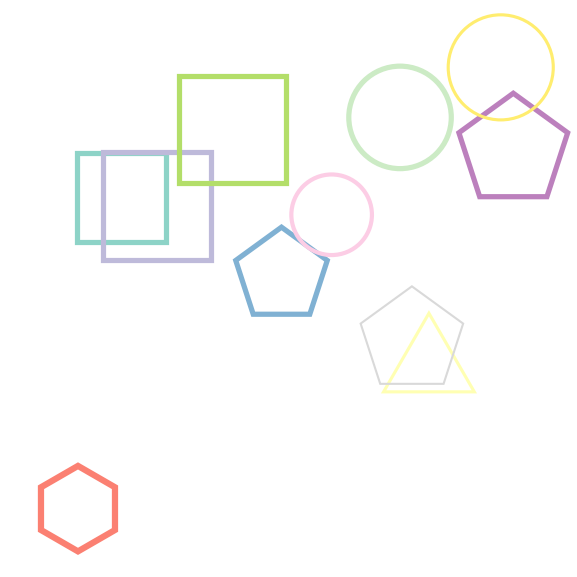[{"shape": "square", "thickness": 2.5, "radius": 0.39, "center": [0.211, 0.657]}, {"shape": "triangle", "thickness": 1.5, "radius": 0.45, "center": [0.743, 0.366]}, {"shape": "square", "thickness": 2.5, "radius": 0.47, "center": [0.272, 0.643]}, {"shape": "hexagon", "thickness": 3, "radius": 0.37, "center": [0.135, 0.118]}, {"shape": "pentagon", "thickness": 2.5, "radius": 0.42, "center": [0.487, 0.522]}, {"shape": "square", "thickness": 2.5, "radius": 0.47, "center": [0.402, 0.775]}, {"shape": "circle", "thickness": 2, "radius": 0.35, "center": [0.574, 0.627]}, {"shape": "pentagon", "thickness": 1, "radius": 0.47, "center": [0.713, 0.41]}, {"shape": "pentagon", "thickness": 2.5, "radius": 0.5, "center": [0.889, 0.739]}, {"shape": "circle", "thickness": 2.5, "radius": 0.44, "center": [0.693, 0.796]}, {"shape": "circle", "thickness": 1.5, "radius": 0.45, "center": [0.867, 0.882]}]